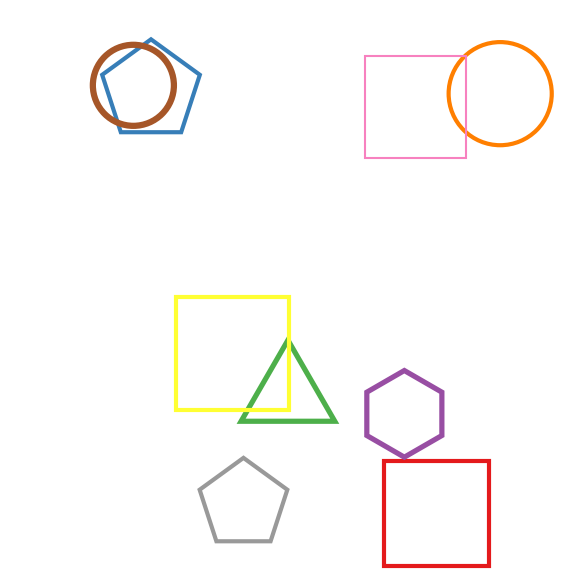[{"shape": "square", "thickness": 2, "radius": 0.45, "center": [0.756, 0.11]}, {"shape": "pentagon", "thickness": 2, "radius": 0.44, "center": [0.261, 0.842]}, {"shape": "triangle", "thickness": 2.5, "radius": 0.47, "center": [0.499, 0.317]}, {"shape": "hexagon", "thickness": 2.5, "radius": 0.38, "center": [0.7, 0.283]}, {"shape": "circle", "thickness": 2, "radius": 0.45, "center": [0.866, 0.837]}, {"shape": "square", "thickness": 2, "radius": 0.49, "center": [0.402, 0.387]}, {"shape": "circle", "thickness": 3, "radius": 0.35, "center": [0.231, 0.851]}, {"shape": "square", "thickness": 1, "radius": 0.44, "center": [0.72, 0.814]}, {"shape": "pentagon", "thickness": 2, "radius": 0.4, "center": [0.422, 0.126]}]